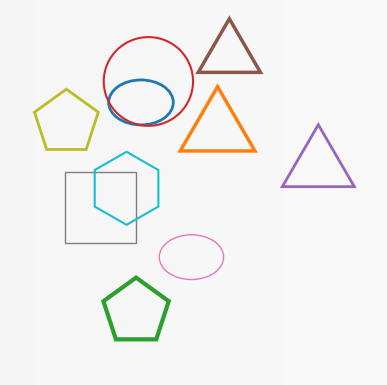[{"shape": "oval", "thickness": 2, "radius": 0.42, "center": [0.364, 0.734]}, {"shape": "triangle", "thickness": 2.5, "radius": 0.56, "center": [0.562, 0.664]}, {"shape": "pentagon", "thickness": 3, "radius": 0.44, "center": [0.351, 0.19]}, {"shape": "circle", "thickness": 1.5, "radius": 0.58, "center": [0.383, 0.788]}, {"shape": "triangle", "thickness": 2, "radius": 0.54, "center": [0.821, 0.569]}, {"shape": "triangle", "thickness": 2.5, "radius": 0.46, "center": [0.592, 0.858]}, {"shape": "oval", "thickness": 1, "radius": 0.42, "center": [0.494, 0.332]}, {"shape": "square", "thickness": 1, "radius": 0.46, "center": [0.259, 0.461]}, {"shape": "pentagon", "thickness": 2, "radius": 0.43, "center": [0.171, 0.682]}, {"shape": "hexagon", "thickness": 1.5, "radius": 0.47, "center": [0.327, 0.511]}]